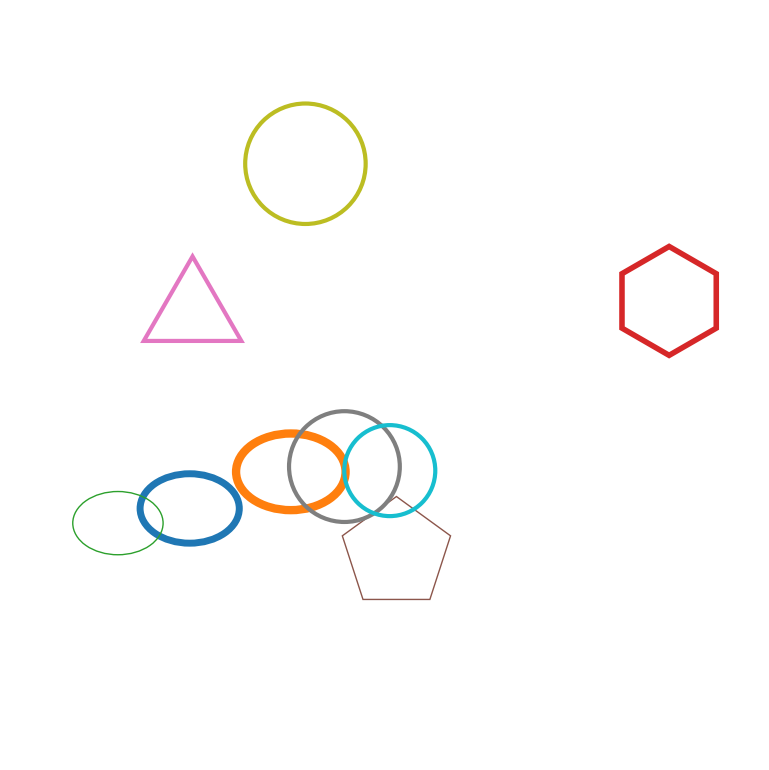[{"shape": "oval", "thickness": 2.5, "radius": 0.32, "center": [0.246, 0.34]}, {"shape": "oval", "thickness": 3, "radius": 0.36, "center": [0.378, 0.387]}, {"shape": "oval", "thickness": 0.5, "radius": 0.29, "center": [0.153, 0.321]}, {"shape": "hexagon", "thickness": 2, "radius": 0.35, "center": [0.869, 0.609]}, {"shape": "pentagon", "thickness": 0.5, "radius": 0.37, "center": [0.515, 0.281]}, {"shape": "triangle", "thickness": 1.5, "radius": 0.37, "center": [0.25, 0.594]}, {"shape": "circle", "thickness": 1.5, "radius": 0.36, "center": [0.447, 0.394]}, {"shape": "circle", "thickness": 1.5, "radius": 0.39, "center": [0.397, 0.787]}, {"shape": "circle", "thickness": 1.5, "radius": 0.3, "center": [0.506, 0.389]}]